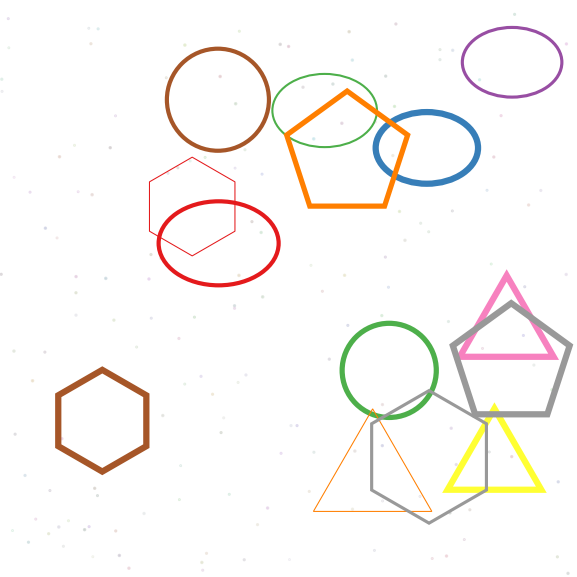[{"shape": "oval", "thickness": 2, "radius": 0.52, "center": [0.379, 0.578]}, {"shape": "hexagon", "thickness": 0.5, "radius": 0.43, "center": [0.333, 0.642]}, {"shape": "oval", "thickness": 3, "radius": 0.44, "center": [0.739, 0.743]}, {"shape": "oval", "thickness": 1, "radius": 0.45, "center": [0.562, 0.808]}, {"shape": "circle", "thickness": 2.5, "radius": 0.41, "center": [0.674, 0.358]}, {"shape": "oval", "thickness": 1.5, "radius": 0.43, "center": [0.887, 0.891]}, {"shape": "triangle", "thickness": 0.5, "radius": 0.59, "center": [0.645, 0.173]}, {"shape": "pentagon", "thickness": 2.5, "radius": 0.55, "center": [0.601, 0.731]}, {"shape": "triangle", "thickness": 3, "radius": 0.47, "center": [0.856, 0.198]}, {"shape": "hexagon", "thickness": 3, "radius": 0.44, "center": [0.177, 0.271]}, {"shape": "circle", "thickness": 2, "radius": 0.44, "center": [0.377, 0.826]}, {"shape": "triangle", "thickness": 3, "radius": 0.47, "center": [0.877, 0.428]}, {"shape": "pentagon", "thickness": 3, "radius": 0.53, "center": [0.885, 0.368]}, {"shape": "hexagon", "thickness": 1.5, "radius": 0.57, "center": [0.743, 0.208]}]